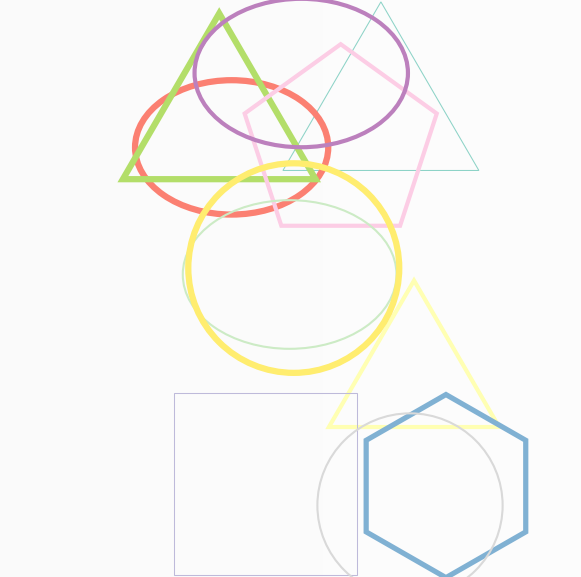[{"shape": "triangle", "thickness": 0.5, "radius": 0.97, "center": [0.655, 0.801]}, {"shape": "triangle", "thickness": 2, "radius": 0.85, "center": [0.712, 0.344]}, {"shape": "square", "thickness": 0.5, "radius": 0.79, "center": [0.457, 0.162]}, {"shape": "oval", "thickness": 3, "radius": 0.83, "center": [0.399, 0.744]}, {"shape": "hexagon", "thickness": 2.5, "radius": 0.79, "center": [0.767, 0.157]}, {"shape": "triangle", "thickness": 3, "radius": 0.96, "center": [0.377, 0.785]}, {"shape": "pentagon", "thickness": 2, "radius": 0.87, "center": [0.586, 0.749]}, {"shape": "circle", "thickness": 1, "radius": 0.8, "center": [0.705, 0.124]}, {"shape": "oval", "thickness": 2, "radius": 0.92, "center": [0.518, 0.873]}, {"shape": "oval", "thickness": 1, "radius": 0.92, "center": [0.498, 0.524]}, {"shape": "circle", "thickness": 3, "radius": 0.91, "center": [0.505, 0.535]}]